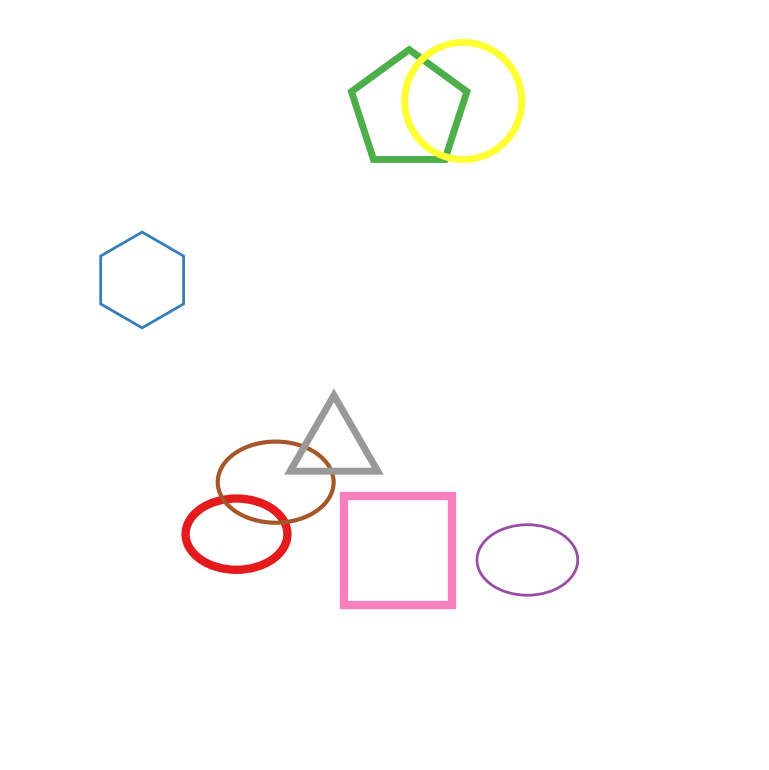[{"shape": "oval", "thickness": 3, "radius": 0.33, "center": [0.307, 0.306]}, {"shape": "hexagon", "thickness": 1, "radius": 0.31, "center": [0.185, 0.636]}, {"shape": "pentagon", "thickness": 2.5, "radius": 0.39, "center": [0.531, 0.857]}, {"shape": "oval", "thickness": 1, "radius": 0.33, "center": [0.685, 0.273]}, {"shape": "circle", "thickness": 2.5, "radius": 0.38, "center": [0.602, 0.869]}, {"shape": "oval", "thickness": 1.5, "radius": 0.38, "center": [0.358, 0.374]}, {"shape": "square", "thickness": 3, "radius": 0.35, "center": [0.517, 0.285]}, {"shape": "triangle", "thickness": 2.5, "radius": 0.33, "center": [0.434, 0.421]}]